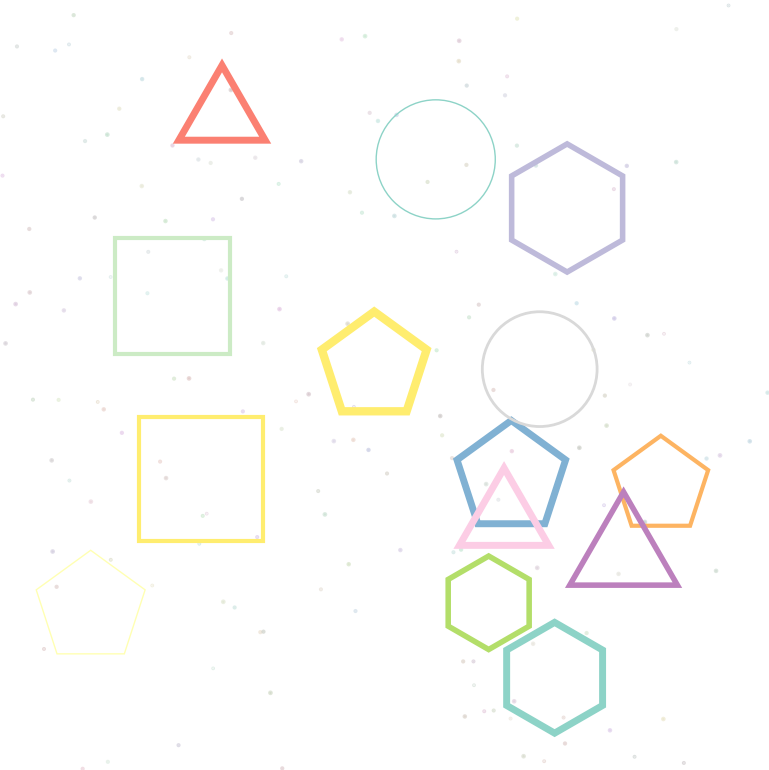[{"shape": "circle", "thickness": 0.5, "radius": 0.39, "center": [0.566, 0.793]}, {"shape": "hexagon", "thickness": 2.5, "radius": 0.36, "center": [0.72, 0.12]}, {"shape": "pentagon", "thickness": 0.5, "radius": 0.37, "center": [0.118, 0.211]}, {"shape": "hexagon", "thickness": 2, "radius": 0.42, "center": [0.737, 0.73]}, {"shape": "triangle", "thickness": 2.5, "radius": 0.32, "center": [0.288, 0.85]}, {"shape": "pentagon", "thickness": 2.5, "radius": 0.37, "center": [0.664, 0.38]}, {"shape": "pentagon", "thickness": 1.5, "radius": 0.32, "center": [0.858, 0.369]}, {"shape": "hexagon", "thickness": 2, "radius": 0.3, "center": [0.635, 0.217]}, {"shape": "triangle", "thickness": 2.5, "radius": 0.33, "center": [0.655, 0.325]}, {"shape": "circle", "thickness": 1, "radius": 0.37, "center": [0.701, 0.521]}, {"shape": "triangle", "thickness": 2, "radius": 0.4, "center": [0.81, 0.28]}, {"shape": "square", "thickness": 1.5, "radius": 0.38, "center": [0.224, 0.616]}, {"shape": "square", "thickness": 1.5, "radius": 0.4, "center": [0.261, 0.378]}, {"shape": "pentagon", "thickness": 3, "radius": 0.36, "center": [0.486, 0.524]}]